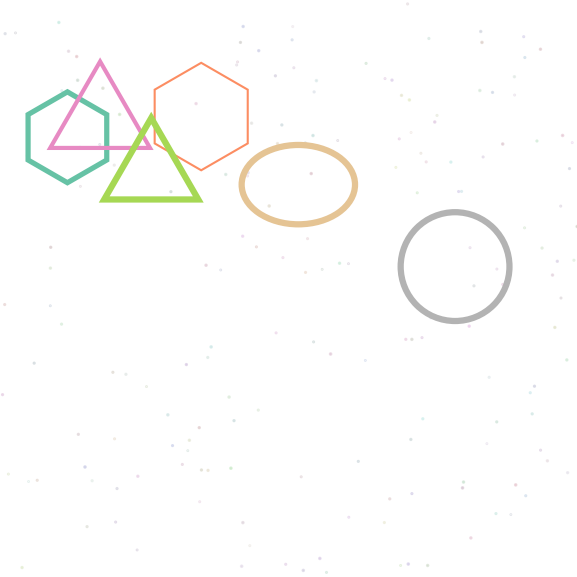[{"shape": "hexagon", "thickness": 2.5, "radius": 0.39, "center": [0.117, 0.761]}, {"shape": "hexagon", "thickness": 1, "radius": 0.47, "center": [0.348, 0.797]}, {"shape": "triangle", "thickness": 2, "radius": 0.5, "center": [0.173, 0.793]}, {"shape": "triangle", "thickness": 3, "radius": 0.47, "center": [0.262, 0.701]}, {"shape": "oval", "thickness": 3, "radius": 0.49, "center": [0.517, 0.679]}, {"shape": "circle", "thickness": 3, "radius": 0.47, "center": [0.788, 0.537]}]